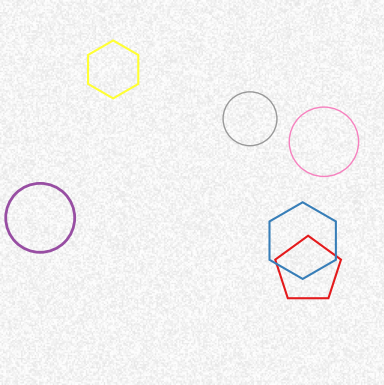[{"shape": "pentagon", "thickness": 1.5, "radius": 0.45, "center": [0.8, 0.298]}, {"shape": "hexagon", "thickness": 1.5, "radius": 0.5, "center": [0.786, 0.375]}, {"shape": "circle", "thickness": 2, "radius": 0.45, "center": [0.104, 0.434]}, {"shape": "hexagon", "thickness": 1.5, "radius": 0.38, "center": [0.294, 0.82]}, {"shape": "circle", "thickness": 1, "radius": 0.45, "center": [0.841, 0.632]}, {"shape": "circle", "thickness": 1, "radius": 0.35, "center": [0.649, 0.691]}]